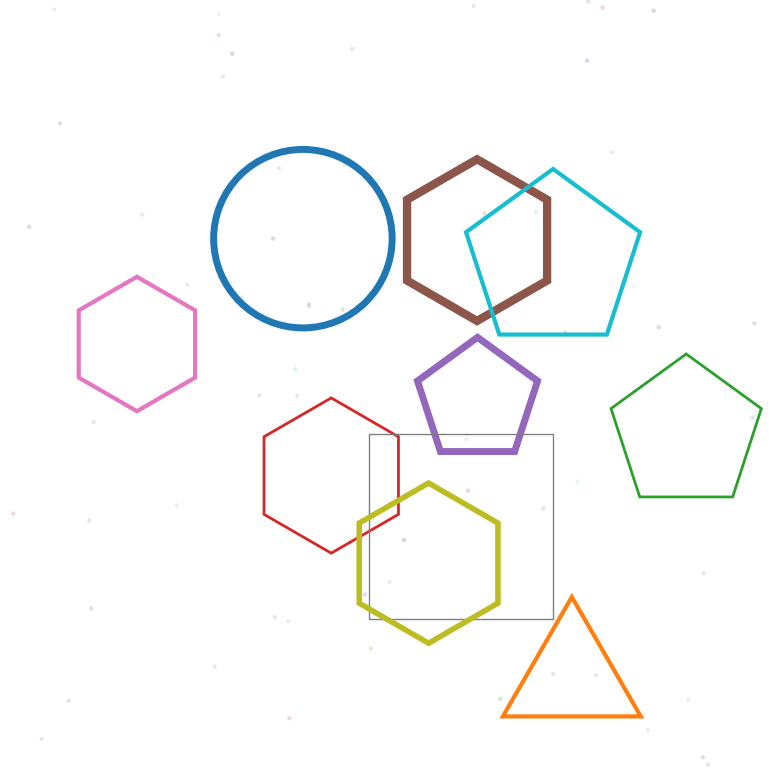[{"shape": "circle", "thickness": 2.5, "radius": 0.58, "center": [0.393, 0.69]}, {"shape": "triangle", "thickness": 1.5, "radius": 0.52, "center": [0.743, 0.121]}, {"shape": "pentagon", "thickness": 1, "radius": 0.51, "center": [0.891, 0.438]}, {"shape": "hexagon", "thickness": 1, "radius": 0.5, "center": [0.43, 0.382]}, {"shape": "pentagon", "thickness": 2.5, "radius": 0.41, "center": [0.62, 0.48]}, {"shape": "hexagon", "thickness": 3, "radius": 0.53, "center": [0.62, 0.688]}, {"shape": "hexagon", "thickness": 1.5, "radius": 0.44, "center": [0.178, 0.553]}, {"shape": "square", "thickness": 0.5, "radius": 0.6, "center": [0.599, 0.317]}, {"shape": "hexagon", "thickness": 2, "radius": 0.52, "center": [0.557, 0.269]}, {"shape": "pentagon", "thickness": 1.5, "radius": 0.59, "center": [0.718, 0.662]}]